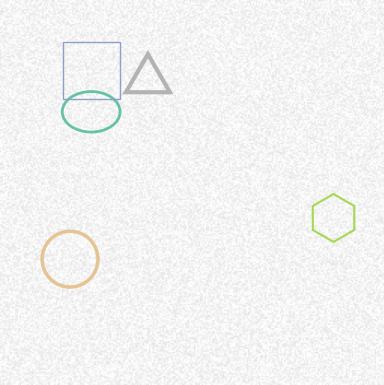[{"shape": "oval", "thickness": 2, "radius": 0.38, "center": [0.237, 0.71]}, {"shape": "square", "thickness": 1, "radius": 0.37, "center": [0.238, 0.817]}, {"shape": "hexagon", "thickness": 1.5, "radius": 0.31, "center": [0.866, 0.434]}, {"shape": "circle", "thickness": 2.5, "radius": 0.36, "center": [0.182, 0.327]}, {"shape": "triangle", "thickness": 3, "radius": 0.33, "center": [0.384, 0.793]}]